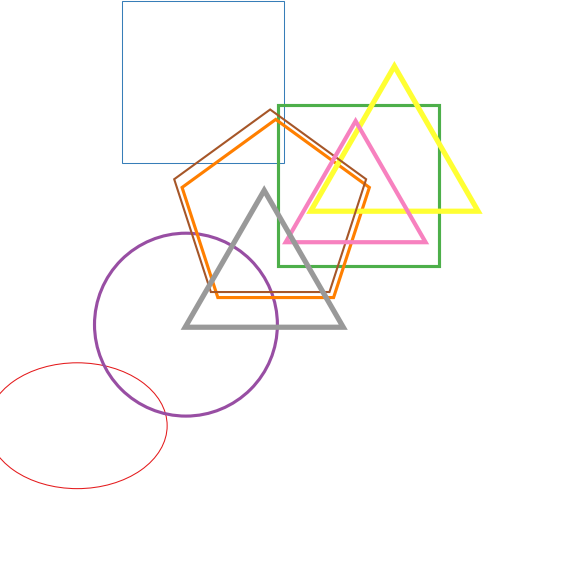[{"shape": "oval", "thickness": 0.5, "radius": 0.78, "center": [0.134, 0.262]}, {"shape": "square", "thickness": 0.5, "radius": 0.7, "center": [0.352, 0.857]}, {"shape": "square", "thickness": 1.5, "radius": 0.7, "center": [0.621, 0.677]}, {"shape": "circle", "thickness": 1.5, "radius": 0.79, "center": [0.322, 0.437]}, {"shape": "pentagon", "thickness": 1.5, "radius": 0.85, "center": [0.477, 0.622]}, {"shape": "triangle", "thickness": 2.5, "radius": 0.84, "center": [0.683, 0.717]}, {"shape": "pentagon", "thickness": 1, "radius": 0.87, "center": [0.468, 0.635]}, {"shape": "triangle", "thickness": 2, "radius": 0.7, "center": [0.616, 0.65]}, {"shape": "triangle", "thickness": 2.5, "radius": 0.79, "center": [0.458, 0.512]}]